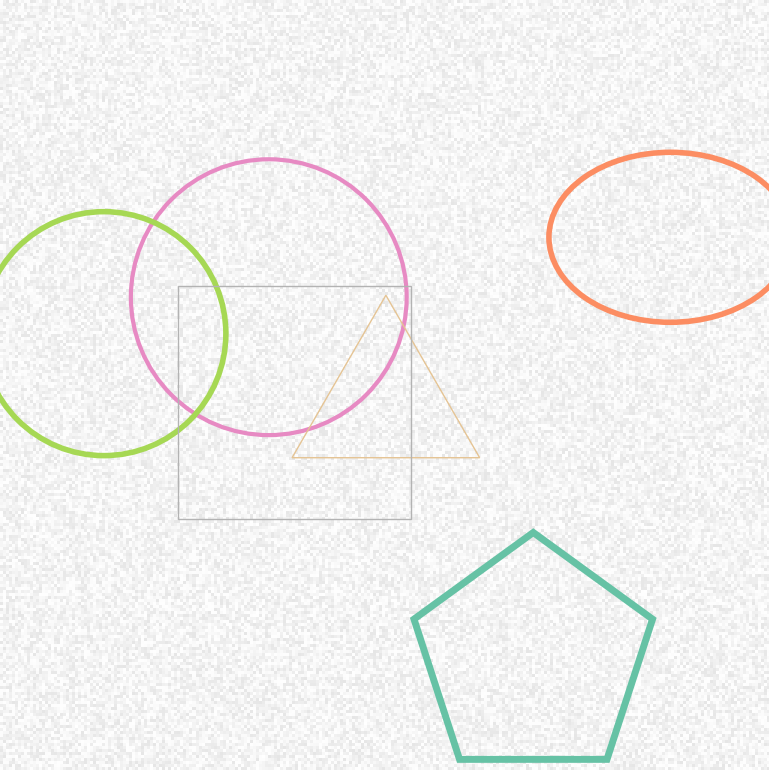[{"shape": "pentagon", "thickness": 2.5, "radius": 0.81, "center": [0.693, 0.146]}, {"shape": "oval", "thickness": 2, "radius": 0.79, "center": [0.871, 0.692]}, {"shape": "circle", "thickness": 1.5, "radius": 0.9, "center": [0.349, 0.614]}, {"shape": "circle", "thickness": 2, "radius": 0.79, "center": [0.135, 0.567]}, {"shape": "triangle", "thickness": 0.5, "radius": 0.7, "center": [0.501, 0.476]}, {"shape": "square", "thickness": 0.5, "radius": 0.76, "center": [0.382, 0.477]}]